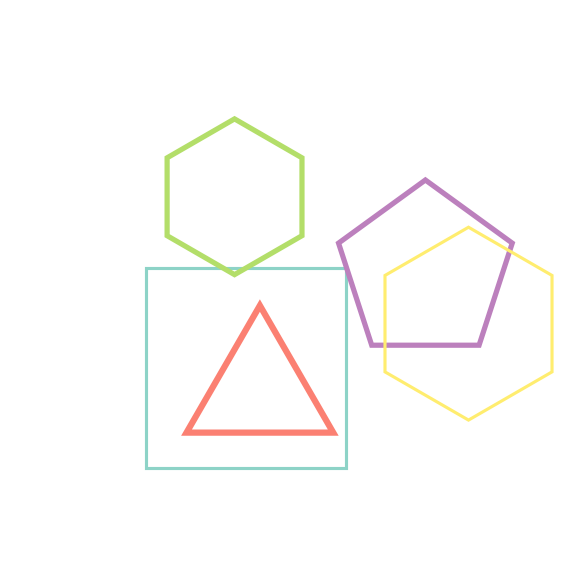[{"shape": "square", "thickness": 1.5, "radius": 0.86, "center": [0.426, 0.361]}, {"shape": "triangle", "thickness": 3, "radius": 0.73, "center": [0.45, 0.323]}, {"shape": "hexagon", "thickness": 2.5, "radius": 0.67, "center": [0.406, 0.658]}, {"shape": "pentagon", "thickness": 2.5, "radius": 0.79, "center": [0.737, 0.529]}, {"shape": "hexagon", "thickness": 1.5, "radius": 0.83, "center": [0.811, 0.439]}]